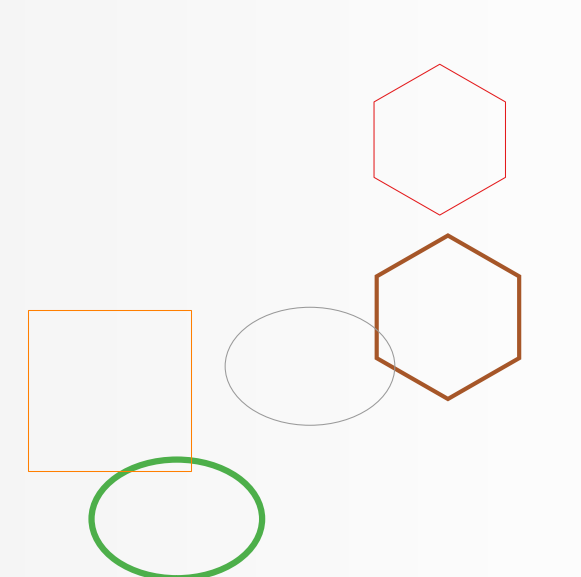[{"shape": "hexagon", "thickness": 0.5, "radius": 0.65, "center": [0.757, 0.757]}, {"shape": "oval", "thickness": 3, "radius": 0.73, "center": [0.304, 0.101]}, {"shape": "square", "thickness": 0.5, "radius": 0.7, "center": [0.189, 0.323]}, {"shape": "hexagon", "thickness": 2, "radius": 0.71, "center": [0.771, 0.45]}, {"shape": "oval", "thickness": 0.5, "radius": 0.73, "center": [0.533, 0.365]}]